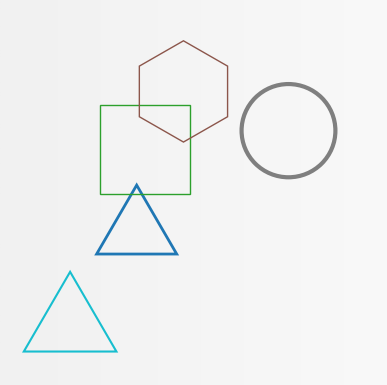[{"shape": "triangle", "thickness": 2, "radius": 0.6, "center": [0.353, 0.4]}, {"shape": "square", "thickness": 1, "radius": 0.58, "center": [0.375, 0.611]}, {"shape": "hexagon", "thickness": 1, "radius": 0.66, "center": [0.473, 0.763]}, {"shape": "circle", "thickness": 3, "radius": 0.61, "center": [0.744, 0.661]}, {"shape": "triangle", "thickness": 1.5, "radius": 0.69, "center": [0.181, 0.156]}]